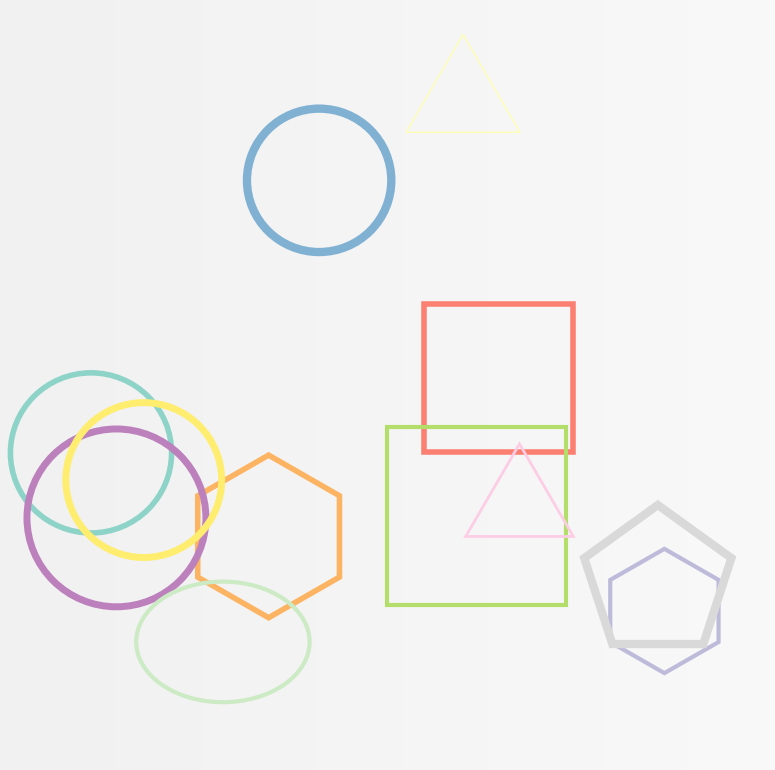[{"shape": "circle", "thickness": 2, "radius": 0.52, "center": [0.117, 0.412]}, {"shape": "triangle", "thickness": 0.5, "radius": 0.42, "center": [0.597, 0.871]}, {"shape": "hexagon", "thickness": 1.5, "radius": 0.4, "center": [0.857, 0.207]}, {"shape": "square", "thickness": 2, "radius": 0.48, "center": [0.643, 0.509]}, {"shape": "circle", "thickness": 3, "radius": 0.47, "center": [0.412, 0.766]}, {"shape": "hexagon", "thickness": 2, "radius": 0.53, "center": [0.347, 0.303]}, {"shape": "square", "thickness": 1.5, "radius": 0.58, "center": [0.615, 0.33]}, {"shape": "triangle", "thickness": 1, "radius": 0.4, "center": [0.67, 0.343]}, {"shape": "pentagon", "thickness": 3, "radius": 0.5, "center": [0.849, 0.244]}, {"shape": "circle", "thickness": 2.5, "radius": 0.58, "center": [0.15, 0.327]}, {"shape": "oval", "thickness": 1.5, "radius": 0.56, "center": [0.288, 0.166]}, {"shape": "circle", "thickness": 2.5, "radius": 0.5, "center": [0.185, 0.377]}]